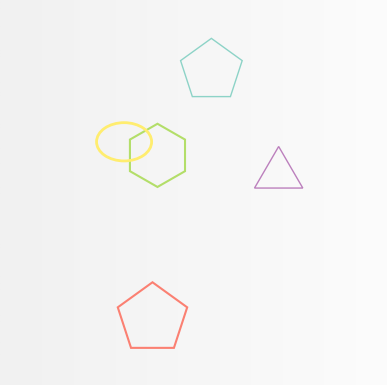[{"shape": "pentagon", "thickness": 1, "radius": 0.42, "center": [0.545, 0.817]}, {"shape": "pentagon", "thickness": 1.5, "radius": 0.47, "center": [0.394, 0.173]}, {"shape": "hexagon", "thickness": 1.5, "radius": 0.41, "center": [0.406, 0.596]}, {"shape": "triangle", "thickness": 1, "radius": 0.36, "center": [0.719, 0.548]}, {"shape": "oval", "thickness": 2, "radius": 0.36, "center": [0.32, 0.632]}]